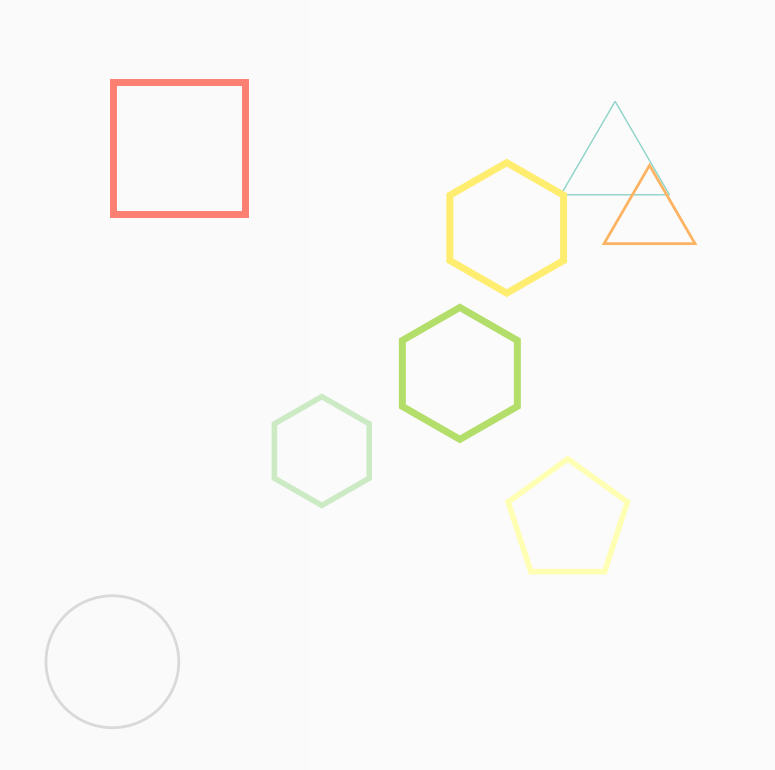[{"shape": "triangle", "thickness": 0.5, "radius": 0.4, "center": [0.794, 0.787]}, {"shape": "pentagon", "thickness": 2, "radius": 0.4, "center": [0.733, 0.323]}, {"shape": "square", "thickness": 2.5, "radius": 0.43, "center": [0.231, 0.808]}, {"shape": "triangle", "thickness": 1, "radius": 0.34, "center": [0.838, 0.717]}, {"shape": "hexagon", "thickness": 2.5, "radius": 0.43, "center": [0.593, 0.515]}, {"shape": "circle", "thickness": 1, "radius": 0.43, "center": [0.145, 0.141]}, {"shape": "hexagon", "thickness": 2, "radius": 0.35, "center": [0.415, 0.414]}, {"shape": "hexagon", "thickness": 2.5, "radius": 0.42, "center": [0.654, 0.704]}]